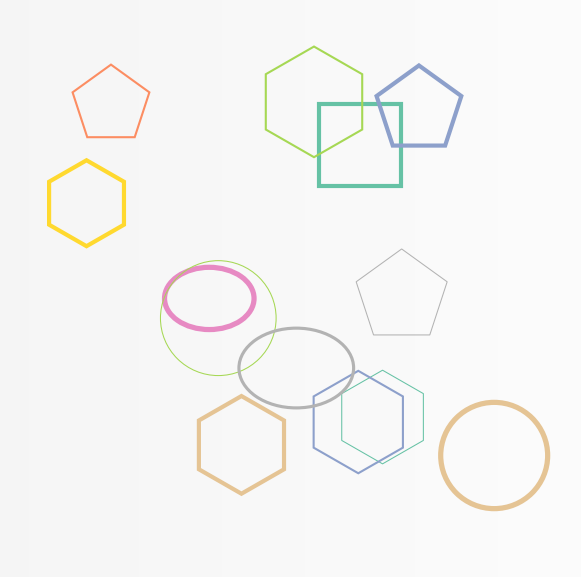[{"shape": "hexagon", "thickness": 0.5, "radius": 0.41, "center": [0.658, 0.277]}, {"shape": "square", "thickness": 2, "radius": 0.35, "center": [0.619, 0.748]}, {"shape": "pentagon", "thickness": 1, "radius": 0.35, "center": [0.191, 0.818]}, {"shape": "pentagon", "thickness": 2, "radius": 0.38, "center": [0.721, 0.809]}, {"shape": "hexagon", "thickness": 1, "radius": 0.44, "center": [0.616, 0.268]}, {"shape": "oval", "thickness": 2.5, "radius": 0.39, "center": [0.36, 0.482]}, {"shape": "hexagon", "thickness": 1, "radius": 0.48, "center": [0.54, 0.823]}, {"shape": "circle", "thickness": 0.5, "radius": 0.5, "center": [0.376, 0.448]}, {"shape": "hexagon", "thickness": 2, "radius": 0.37, "center": [0.149, 0.647]}, {"shape": "circle", "thickness": 2.5, "radius": 0.46, "center": [0.85, 0.21]}, {"shape": "hexagon", "thickness": 2, "radius": 0.42, "center": [0.415, 0.229]}, {"shape": "pentagon", "thickness": 0.5, "radius": 0.41, "center": [0.691, 0.486]}, {"shape": "oval", "thickness": 1.5, "radius": 0.49, "center": [0.51, 0.362]}]